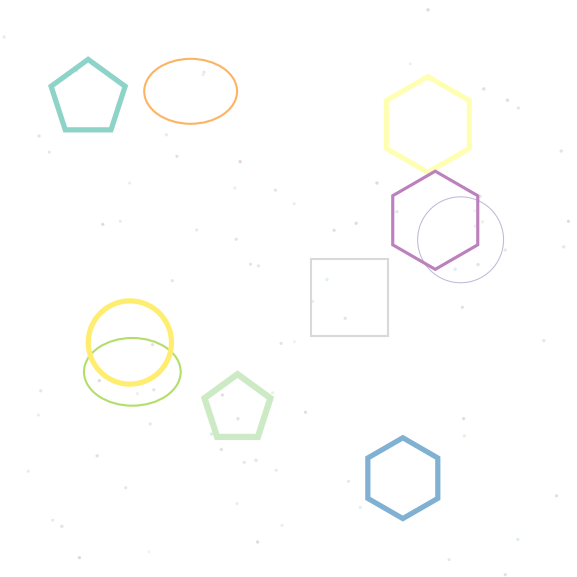[{"shape": "pentagon", "thickness": 2.5, "radius": 0.34, "center": [0.153, 0.829]}, {"shape": "hexagon", "thickness": 2.5, "radius": 0.41, "center": [0.741, 0.784]}, {"shape": "circle", "thickness": 0.5, "radius": 0.37, "center": [0.798, 0.584]}, {"shape": "hexagon", "thickness": 2.5, "radius": 0.35, "center": [0.698, 0.171]}, {"shape": "oval", "thickness": 1, "radius": 0.4, "center": [0.33, 0.841]}, {"shape": "oval", "thickness": 1, "radius": 0.42, "center": [0.229, 0.355]}, {"shape": "square", "thickness": 1, "radius": 0.34, "center": [0.605, 0.484]}, {"shape": "hexagon", "thickness": 1.5, "radius": 0.42, "center": [0.754, 0.618]}, {"shape": "pentagon", "thickness": 3, "radius": 0.3, "center": [0.411, 0.291]}, {"shape": "circle", "thickness": 2.5, "radius": 0.36, "center": [0.225, 0.406]}]